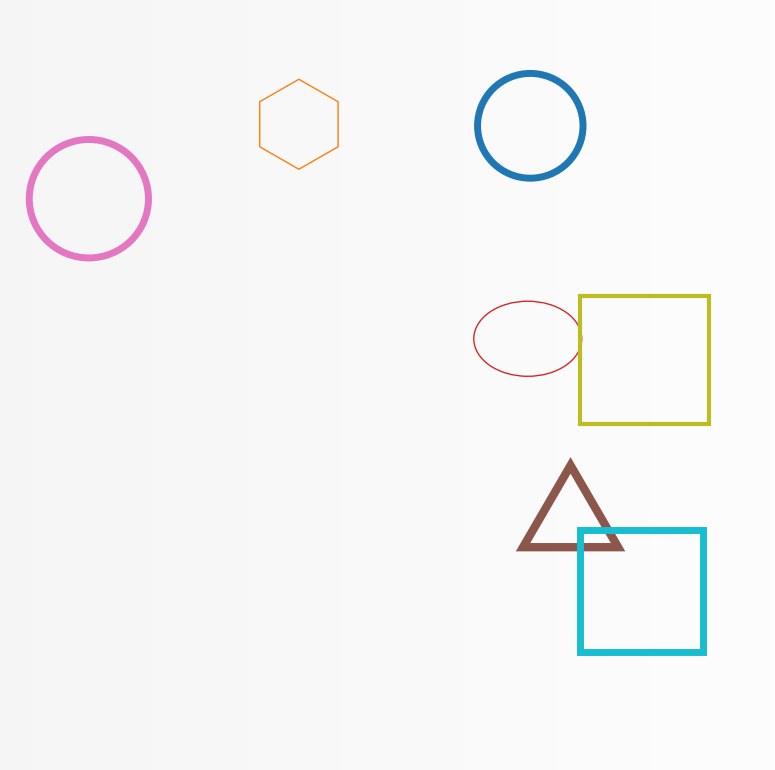[{"shape": "circle", "thickness": 2.5, "radius": 0.34, "center": [0.684, 0.837]}, {"shape": "hexagon", "thickness": 0.5, "radius": 0.29, "center": [0.386, 0.839]}, {"shape": "oval", "thickness": 0.5, "radius": 0.35, "center": [0.681, 0.56]}, {"shape": "triangle", "thickness": 3, "radius": 0.35, "center": [0.736, 0.325]}, {"shape": "circle", "thickness": 2.5, "radius": 0.38, "center": [0.115, 0.742]}, {"shape": "square", "thickness": 1.5, "radius": 0.42, "center": [0.831, 0.532]}, {"shape": "square", "thickness": 2.5, "radius": 0.4, "center": [0.828, 0.233]}]